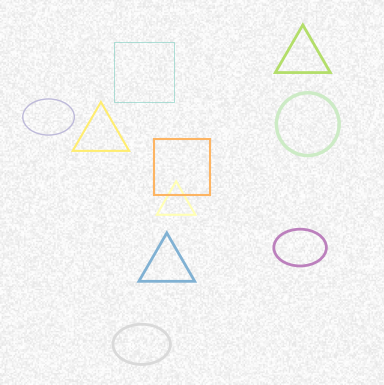[{"shape": "square", "thickness": 0.5, "radius": 0.39, "center": [0.375, 0.812]}, {"shape": "triangle", "thickness": 1.5, "radius": 0.29, "center": [0.457, 0.471]}, {"shape": "oval", "thickness": 1, "radius": 0.34, "center": [0.126, 0.696]}, {"shape": "triangle", "thickness": 2, "radius": 0.42, "center": [0.433, 0.311]}, {"shape": "square", "thickness": 1.5, "radius": 0.36, "center": [0.473, 0.565]}, {"shape": "triangle", "thickness": 2, "radius": 0.41, "center": [0.787, 0.853]}, {"shape": "oval", "thickness": 2, "radius": 0.37, "center": [0.368, 0.106]}, {"shape": "oval", "thickness": 2, "radius": 0.34, "center": [0.779, 0.357]}, {"shape": "circle", "thickness": 2.5, "radius": 0.41, "center": [0.799, 0.677]}, {"shape": "triangle", "thickness": 1.5, "radius": 0.42, "center": [0.262, 0.65]}]